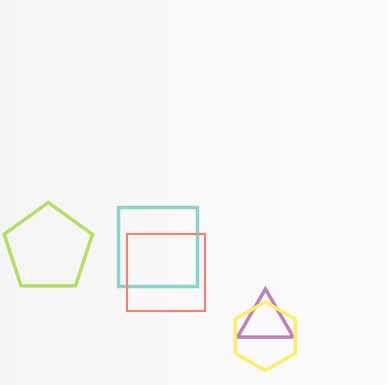[{"shape": "square", "thickness": 2.5, "radius": 0.51, "center": [0.406, 0.361]}, {"shape": "square", "thickness": 1.5, "radius": 0.5, "center": [0.429, 0.293]}, {"shape": "pentagon", "thickness": 2.5, "radius": 0.6, "center": [0.125, 0.354]}, {"shape": "triangle", "thickness": 2.5, "radius": 0.42, "center": [0.685, 0.166]}, {"shape": "hexagon", "thickness": 2.5, "radius": 0.45, "center": [0.685, 0.127]}]